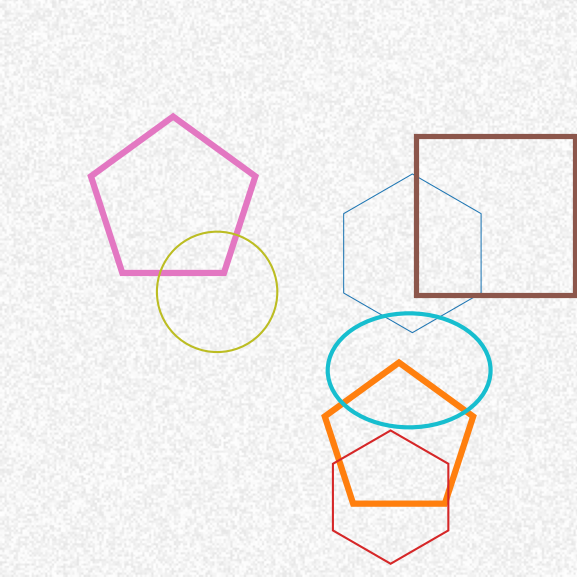[{"shape": "hexagon", "thickness": 0.5, "radius": 0.69, "center": [0.714, 0.56]}, {"shape": "pentagon", "thickness": 3, "radius": 0.68, "center": [0.691, 0.236]}, {"shape": "hexagon", "thickness": 1, "radius": 0.58, "center": [0.676, 0.138]}, {"shape": "square", "thickness": 2.5, "radius": 0.69, "center": [0.859, 0.626]}, {"shape": "pentagon", "thickness": 3, "radius": 0.75, "center": [0.3, 0.648]}, {"shape": "circle", "thickness": 1, "radius": 0.52, "center": [0.376, 0.494]}, {"shape": "oval", "thickness": 2, "radius": 0.71, "center": [0.708, 0.358]}]